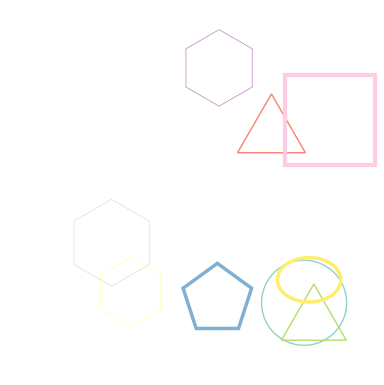[{"shape": "circle", "thickness": 1, "radius": 0.55, "center": [0.79, 0.214]}, {"shape": "hexagon", "thickness": 0.5, "radius": 0.45, "center": [0.339, 0.241]}, {"shape": "triangle", "thickness": 1, "radius": 0.51, "center": [0.705, 0.654]}, {"shape": "pentagon", "thickness": 2.5, "radius": 0.47, "center": [0.565, 0.222]}, {"shape": "triangle", "thickness": 1, "radius": 0.49, "center": [0.815, 0.165]}, {"shape": "square", "thickness": 3, "radius": 0.58, "center": [0.856, 0.688]}, {"shape": "hexagon", "thickness": 0.5, "radius": 0.5, "center": [0.569, 0.824]}, {"shape": "hexagon", "thickness": 0.5, "radius": 0.56, "center": [0.29, 0.369]}, {"shape": "oval", "thickness": 2.5, "radius": 0.41, "center": [0.803, 0.273]}]